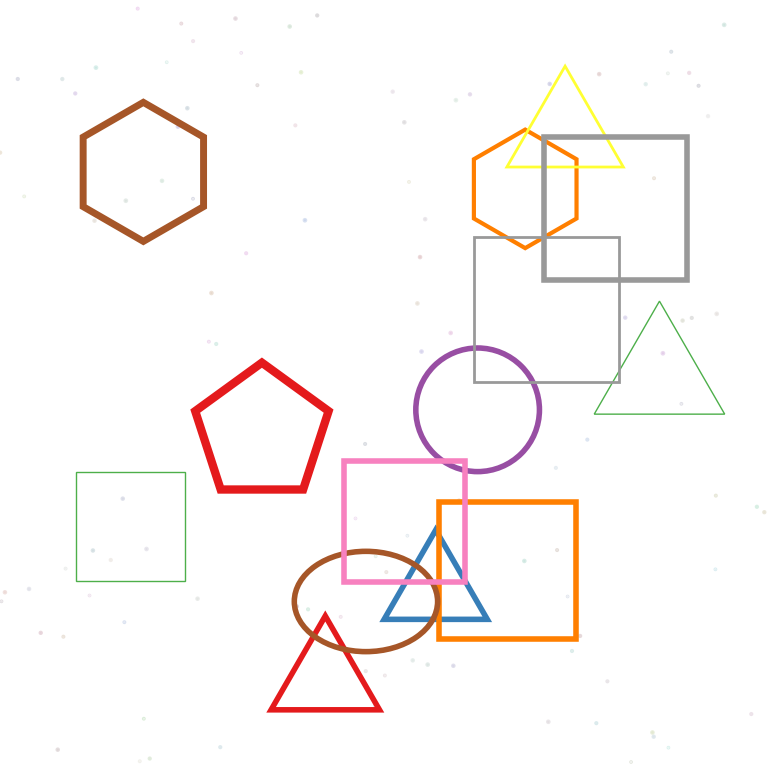[{"shape": "pentagon", "thickness": 3, "radius": 0.46, "center": [0.34, 0.438]}, {"shape": "triangle", "thickness": 2, "radius": 0.41, "center": [0.422, 0.119]}, {"shape": "triangle", "thickness": 2, "radius": 0.39, "center": [0.566, 0.234]}, {"shape": "square", "thickness": 0.5, "radius": 0.35, "center": [0.17, 0.317]}, {"shape": "triangle", "thickness": 0.5, "radius": 0.49, "center": [0.856, 0.511]}, {"shape": "circle", "thickness": 2, "radius": 0.4, "center": [0.62, 0.468]}, {"shape": "square", "thickness": 2, "radius": 0.45, "center": [0.659, 0.259]}, {"shape": "hexagon", "thickness": 1.5, "radius": 0.38, "center": [0.682, 0.755]}, {"shape": "triangle", "thickness": 1, "radius": 0.44, "center": [0.734, 0.827]}, {"shape": "hexagon", "thickness": 2.5, "radius": 0.45, "center": [0.186, 0.777]}, {"shape": "oval", "thickness": 2, "radius": 0.47, "center": [0.475, 0.219]}, {"shape": "square", "thickness": 2, "radius": 0.39, "center": [0.525, 0.323]}, {"shape": "square", "thickness": 1, "radius": 0.47, "center": [0.71, 0.597]}, {"shape": "square", "thickness": 2, "radius": 0.46, "center": [0.799, 0.73]}]